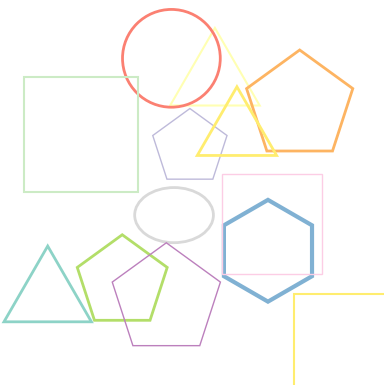[{"shape": "triangle", "thickness": 2, "radius": 0.66, "center": [0.124, 0.23]}, {"shape": "triangle", "thickness": 1.5, "radius": 0.67, "center": [0.558, 0.793]}, {"shape": "pentagon", "thickness": 1, "radius": 0.51, "center": [0.493, 0.617]}, {"shape": "circle", "thickness": 2, "radius": 0.63, "center": [0.445, 0.849]}, {"shape": "hexagon", "thickness": 3, "radius": 0.66, "center": [0.696, 0.349]}, {"shape": "pentagon", "thickness": 2, "radius": 0.73, "center": [0.778, 0.725]}, {"shape": "pentagon", "thickness": 2, "radius": 0.61, "center": [0.318, 0.267]}, {"shape": "square", "thickness": 1, "radius": 0.65, "center": [0.706, 0.419]}, {"shape": "oval", "thickness": 2, "radius": 0.51, "center": [0.452, 0.441]}, {"shape": "pentagon", "thickness": 1, "radius": 0.74, "center": [0.432, 0.222]}, {"shape": "square", "thickness": 1.5, "radius": 0.74, "center": [0.211, 0.651]}, {"shape": "square", "thickness": 1.5, "radius": 0.64, "center": [0.89, 0.109]}, {"shape": "triangle", "thickness": 2, "radius": 0.59, "center": [0.615, 0.656]}]